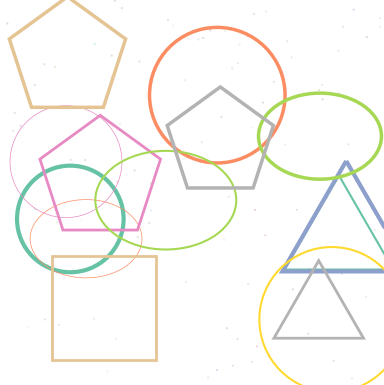[{"shape": "circle", "thickness": 3, "radius": 0.69, "center": [0.183, 0.431]}, {"shape": "triangle", "thickness": 1.5, "radius": 0.82, "center": [0.88, 0.381]}, {"shape": "circle", "thickness": 2.5, "radius": 0.88, "center": [0.564, 0.753]}, {"shape": "oval", "thickness": 0.5, "radius": 0.73, "center": [0.224, 0.38]}, {"shape": "triangle", "thickness": 3, "radius": 0.96, "center": [0.899, 0.391]}, {"shape": "pentagon", "thickness": 2, "radius": 0.82, "center": [0.26, 0.536]}, {"shape": "circle", "thickness": 0.5, "radius": 0.73, "center": [0.171, 0.58]}, {"shape": "oval", "thickness": 1.5, "radius": 0.92, "center": [0.431, 0.48]}, {"shape": "oval", "thickness": 2.5, "radius": 0.8, "center": [0.831, 0.646]}, {"shape": "circle", "thickness": 1.5, "radius": 0.94, "center": [0.862, 0.17]}, {"shape": "pentagon", "thickness": 2.5, "radius": 0.79, "center": [0.175, 0.85]}, {"shape": "square", "thickness": 2, "radius": 0.68, "center": [0.271, 0.2]}, {"shape": "triangle", "thickness": 2, "radius": 0.67, "center": [0.828, 0.189]}, {"shape": "pentagon", "thickness": 2.5, "radius": 0.73, "center": [0.572, 0.629]}]